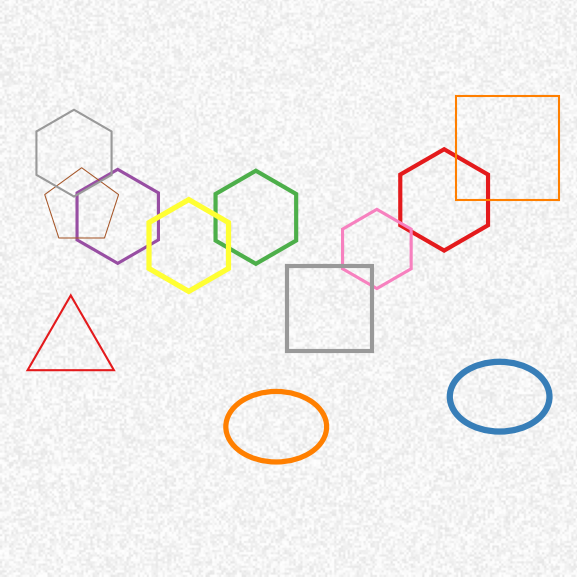[{"shape": "hexagon", "thickness": 2, "radius": 0.44, "center": [0.769, 0.653]}, {"shape": "triangle", "thickness": 1, "radius": 0.43, "center": [0.123, 0.401]}, {"shape": "oval", "thickness": 3, "radius": 0.43, "center": [0.865, 0.312]}, {"shape": "hexagon", "thickness": 2, "radius": 0.4, "center": [0.443, 0.623]}, {"shape": "hexagon", "thickness": 1.5, "radius": 0.41, "center": [0.204, 0.624]}, {"shape": "square", "thickness": 1, "radius": 0.45, "center": [0.879, 0.743]}, {"shape": "oval", "thickness": 2.5, "radius": 0.44, "center": [0.478, 0.26]}, {"shape": "hexagon", "thickness": 2.5, "radius": 0.4, "center": [0.327, 0.574]}, {"shape": "pentagon", "thickness": 0.5, "radius": 0.34, "center": [0.141, 0.641]}, {"shape": "hexagon", "thickness": 1.5, "radius": 0.34, "center": [0.653, 0.568]}, {"shape": "hexagon", "thickness": 1, "radius": 0.38, "center": [0.128, 0.734]}, {"shape": "square", "thickness": 2, "radius": 0.37, "center": [0.571, 0.465]}]